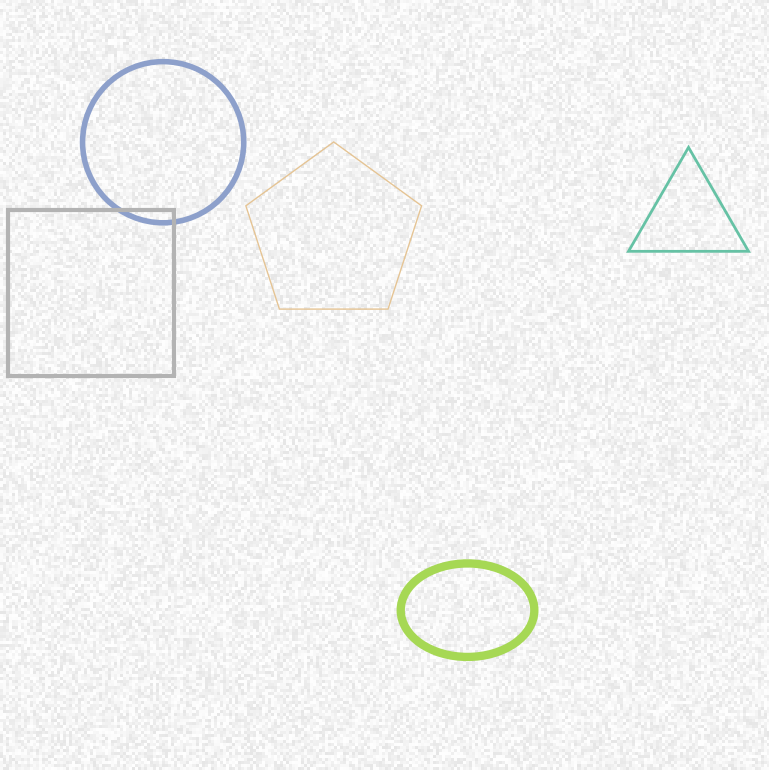[{"shape": "triangle", "thickness": 1, "radius": 0.45, "center": [0.894, 0.719]}, {"shape": "circle", "thickness": 2, "radius": 0.52, "center": [0.212, 0.815]}, {"shape": "oval", "thickness": 3, "radius": 0.43, "center": [0.607, 0.208]}, {"shape": "pentagon", "thickness": 0.5, "radius": 0.6, "center": [0.433, 0.696]}, {"shape": "square", "thickness": 1.5, "radius": 0.54, "center": [0.119, 0.619]}]